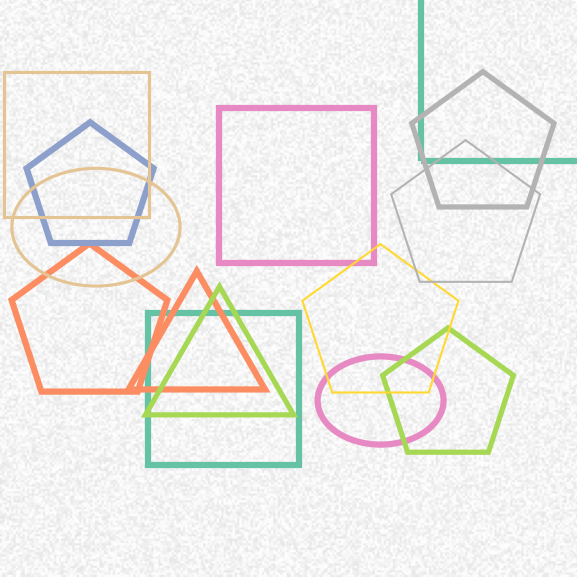[{"shape": "square", "thickness": 3, "radius": 0.72, "center": [0.872, 0.864]}, {"shape": "square", "thickness": 3, "radius": 0.66, "center": [0.387, 0.326]}, {"shape": "pentagon", "thickness": 3, "radius": 0.71, "center": [0.155, 0.436]}, {"shape": "triangle", "thickness": 3, "radius": 0.68, "center": [0.341, 0.393]}, {"shape": "pentagon", "thickness": 3, "radius": 0.58, "center": [0.156, 0.672]}, {"shape": "square", "thickness": 3, "radius": 0.67, "center": [0.514, 0.678]}, {"shape": "oval", "thickness": 3, "radius": 0.55, "center": [0.659, 0.306]}, {"shape": "pentagon", "thickness": 2.5, "radius": 0.6, "center": [0.776, 0.312]}, {"shape": "triangle", "thickness": 2.5, "radius": 0.74, "center": [0.38, 0.355]}, {"shape": "pentagon", "thickness": 1, "radius": 0.71, "center": [0.659, 0.434]}, {"shape": "oval", "thickness": 1.5, "radius": 0.73, "center": [0.166, 0.606]}, {"shape": "square", "thickness": 1.5, "radius": 0.63, "center": [0.132, 0.75]}, {"shape": "pentagon", "thickness": 2.5, "radius": 0.65, "center": [0.836, 0.746]}, {"shape": "pentagon", "thickness": 1, "radius": 0.68, "center": [0.806, 0.621]}]